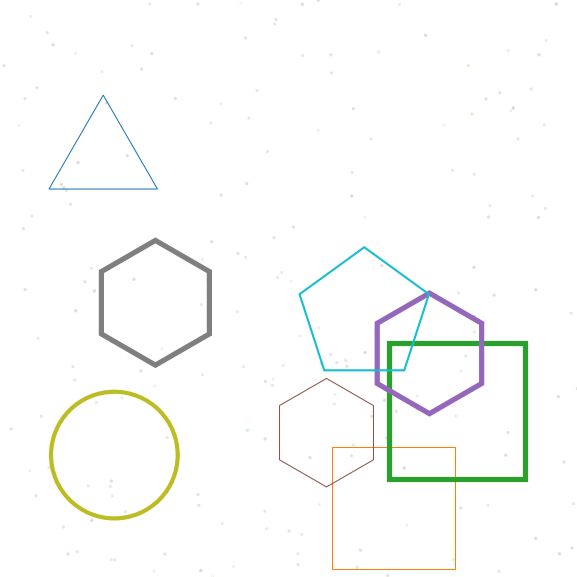[{"shape": "triangle", "thickness": 0.5, "radius": 0.54, "center": [0.179, 0.726]}, {"shape": "square", "thickness": 0.5, "radius": 0.53, "center": [0.681, 0.119]}, {"shape": "square", "thickness": 2.5, "radius": 0.59, "center": [0.791, 0.287]}, {"shape": "hexagon", "thickness": 2.5, "radius": 0.52, "center": [0.744, 0.387]}, {"shape": "hexagon", "thickness": 0.5, "radius": 0.47, "center": [0.565, 0.25]}, {"shape": "hexagon", "thickness": 2.5, "radius": 0.54, "center": [0.269, 0.475]}, {"shape": "circle", "thickness": 2, "radius": 0.55, "center": [0.198, 0.211]}, {"shape": "pentagon", "thickness": 1, "radius": 0.59, "center": [0.631, 0.453]}]